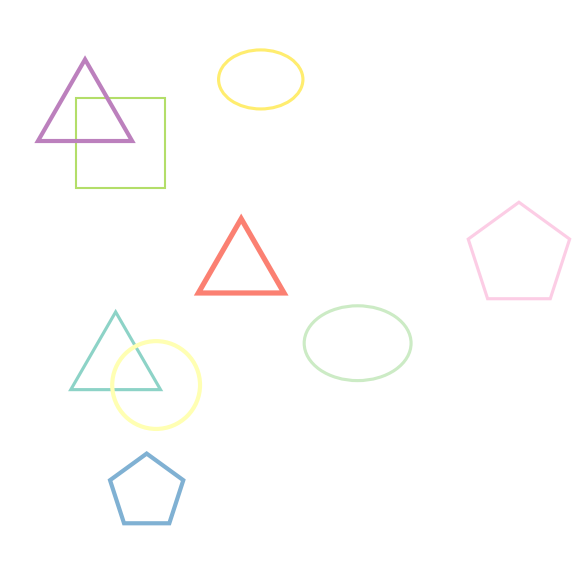[{"shape": "triangle", "thickness": 1.5, "radius": 0.45, "center": [0.2, 0.369]}, {"shape": "circle", "thickness": 2, "radius": 0.38, "center": [0.27, 0.332]}, {"shape": "triangle", "thickness": 2.5, "radius": 0.43, "center": [0.418, 0.535]}, {"shape": "pentagon", "thickness": 2, "radius": 0.33, "center": [0.254, 0.147]}, {"shape": "square", "thickness": 1, "radius": 0.39, "center": [0.209, 0.751]}, {"shape": "pentagon", "thickness": 1.5, "radius": 0.46, "center": [0.899, 0.557]}, {"shape": "triangle", "thickness": 2, "radius": 0.47, "center": [0.147, 0.802]}, {"shape": "oval", "thickness": 1.5, "radius": 0.46, "center": [0.619, 0.405]}, {"shape": "oval", "thickness": 1.5, "radius": 0.37, "center": [0.452, 0.862]}]